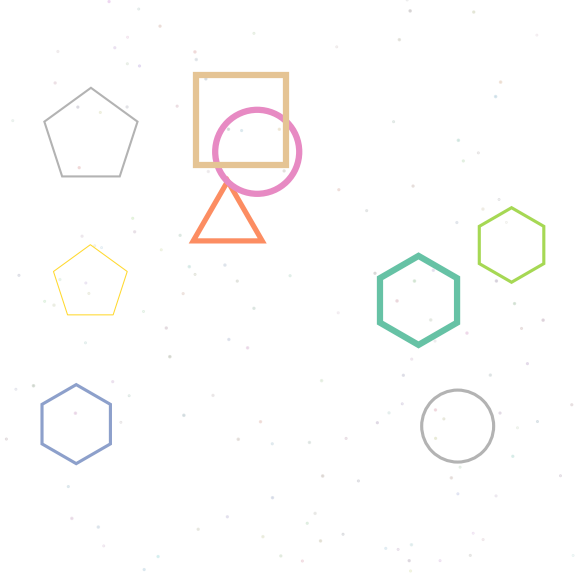[{"shape": "hexagon", "thickness": 3, "radius": 0.39, "center": [0.725, 0.479]}, {"shape": "triangle", "thickness": 2.5, "radius": 0.34, "center": [0.394, 0.616]}, {"shape": "hexagon", "thickness": 1.5, "radius": 0.34, "center": [0.132, 0.265]}, {"shape": "circle", "thickness": 3, "radius": 0.36, "center": [0.445, 0.736]}, {"shape": "hexagon", "thickness": 1.5, "radius": 0.32, "center": [0.886, 0.575]}, {"shape": "pentagon", "thickness": 0.5, "radius": 0.34, "center": [0.156, 0.508]}, {"shape": "square", "thickness": 3, "radius": 0.39, "center": [0.417, 0.792]}, {"shape": "pentagon", "thickness": 1, "radius": 0.42, "center": [0.157, 0.762]}, {"shape": "circle", "thickness": 1.5, "radius": 0.31, "center": [0.793, 0.261]}]